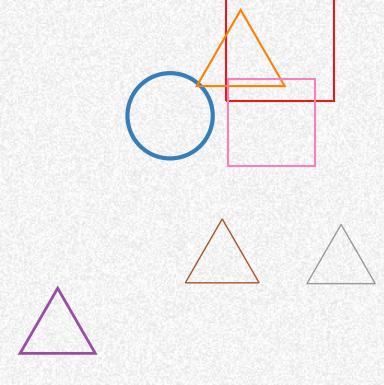[{"shape": "square", "thickness": 1.5, "radius": 0.7, "center": [0.727, 0.878]}, {"shape": "circle", "thickness": 3, "radius": 0.55, "center": [0.442, 0.699]}, {"shape": "triangle", "thickness": 2, "radius": 0.56, "center": [0.15, 0.139]}, {"shape": "triangle", "thickness": 1.5, "radius": 0.66, "center": [0.625, 0.842]}, {"shape": "triangle", "thickness": 1, "radius": 0.55, "center": [0.577, 0.321]}, {"shape": "square", "thickness": 1.5, "radius": 0.56, "center": [0.705, 0.682]}, {"shape": "triangle", "thickness": 1, "radius": 0.51, "center": [0.886, 0.315]}]